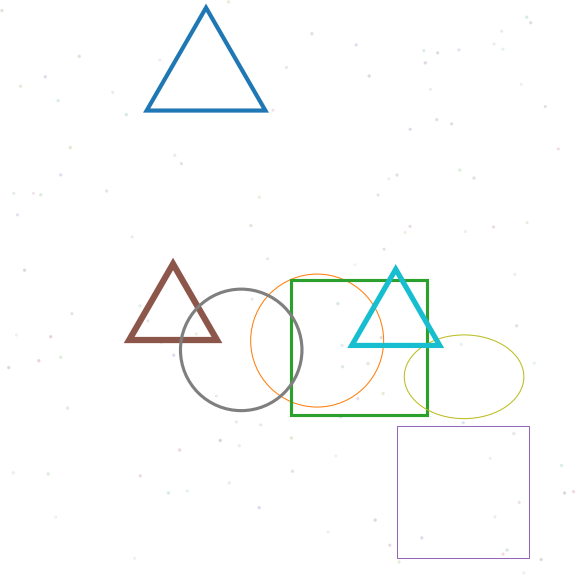[{"shape": "triangle", "thickness": 2, "radius": 0.59, "center": [0.357, 0.867]}, {"shape": "circle", "thickness": 0.5, "radius": 0.58, "center": [0.549, 0.409]}, {"shape": "square", "thickness": 1.5, "radius": 0.59, "center": [0.622, 0.397]}, {"shape": "square", "thickness": 0.5, "radius": 0.57, "center": [0.802, 0.147]}, {"shape": "triangle", "thickness": 3, "radius": 0.44, "center": [0.3, 0.454]}, {"shape": "circle", "thickness": 1.5, "radius": 0.53, "center": [0.418, 0.393]}, {"shape": "oval", "thickness": 0.5, "radius": 0.52, "center": [0.804, 0.347]}, {"shape": "triangle", "thickness": 2.5, "radius": 0.44, "center": [0.685, 0.445]}]